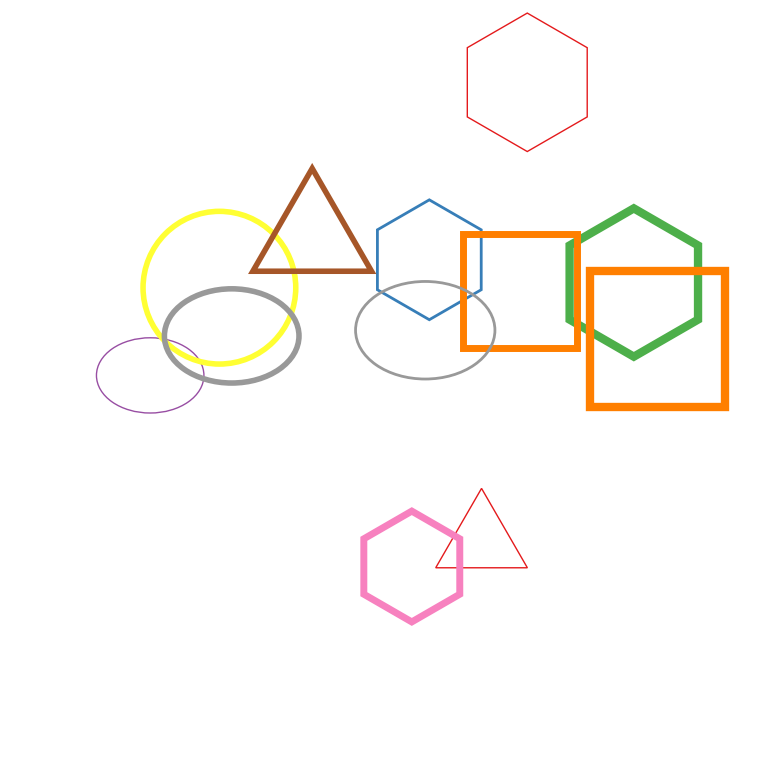[{"shape": "hexagon", "thickness": 0.5, "radius": 0.45, "center": [0.685, 0.893]}, {"shape": "triangle", "thickness": 0.5, "radius": 0.34, "center": [0.625, 0.297]}, {"shape": "hexagon", "thickness": 1, "radius": 0.39, "center": [0.558, 0.663]}, {"shape": "hexagon", "thickness": 3, "radius": 0.48, "center": [0.823, 0.633]}, {"shape": "oval", "thickness": 0.5, "radius": 0.35, "center": [0.195, 0.512]}, {"shape": "square", "thickness": 2.5, "radius": 0.37, "center": [0.675, 0.622]}, {"shape": "square", "thickness": 3, "radius": 0.44, "center": [0.854, 0.56]}, {"shape": "circle", "thickness": 2, "radius": 0.5, "center": [0.285, 0.626]}, {"shape": "triangle", "thickness": 2, "radius": 0.44, "center": [0.405, 0.692]}, {"shape": "hexagon", "thickness": 2.5, "radius": 0.36, "center": [0.535, 0.264]}, {"shape": "oval", "thickness": 1, "radius": 0.45, "center": [0.552, 0.571]}, {"shape": "oval", "thickness": 2, "radius": 0.44, "center": [0.301, 0.564]}]